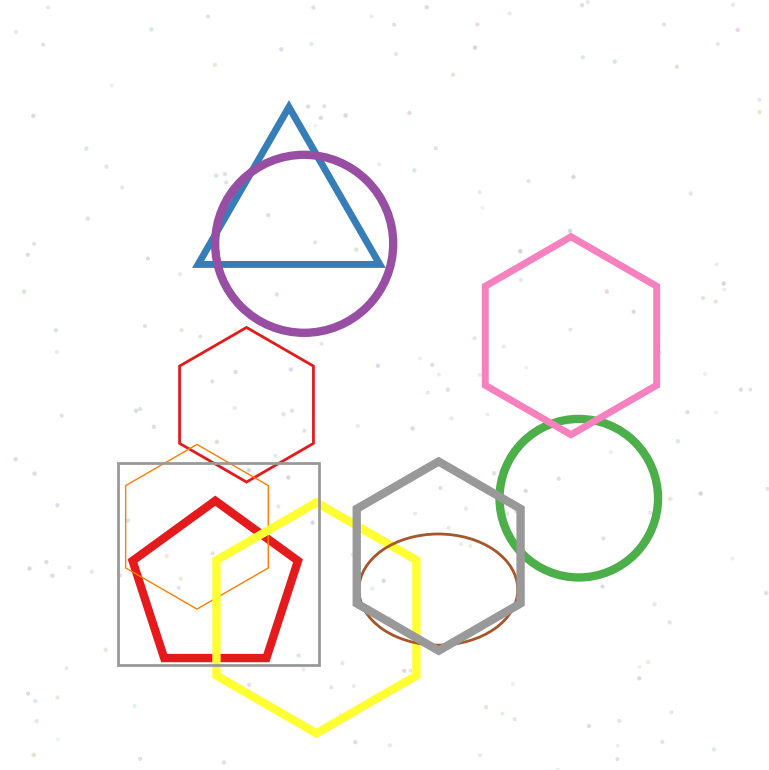[{"shape": "pentagon", "thickness": 3, "radius": 0.56, "center": [0.28, 0.237]}, {"shape": "hexagon", "thickness": 1, "radius": 0.5, "center": [0.32, 0.474]}, {"shape": "triangle", "thickness": 2.5, "radius": 0.68, "center": [0.375, 0.725]}, {"shape": "circle", "thickness": 3, "radius": 0.51, "center": [0.752, 0.353]}, {"shape": "circle", "thickness": 3, "radius": 0.58, "center": [0.395, 0.683]}, {"shape": "hexagon", "thickness": 0.5, "radius": 0.53, "center": [0.256, 0.316]}, {"shape": "hexagon", "thickness": 3, "radius": 0.75, "center": [0.411, 0.198]}, {"shape": "oval", "thickness": 1, "radius": 0.52, "center": [0.569, 0.234]}, {"shape": "hexagon", "thickness": 2.5, "radius": 0.64, "center": [0.742, 0.564]}, {"shape": "square", "thickness": 1, "radius": 0.66, "center": [0.284, 0.268]}, {"shape": "hexagon", "thickness": 3, "radius": 0.61, "center": [0.57, 0.278]}]